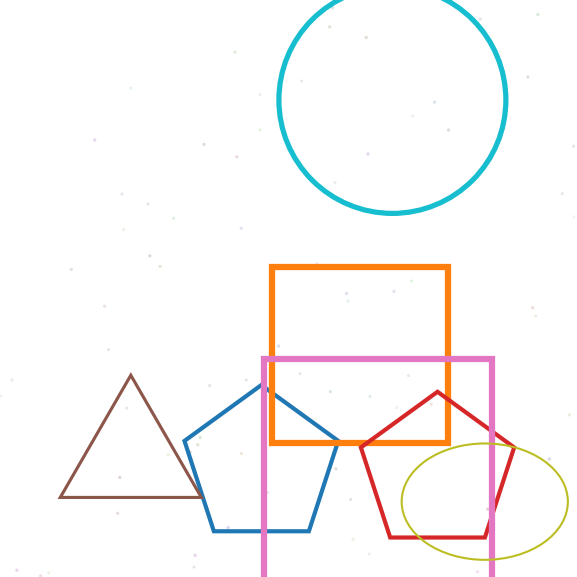[{"shape": "pentagon", "thickness": 2, "radius": 0.7, "center": [0.453, 0.192]}, {"shape": "square", "thickness": 3, "radius": 0.76, "center": [0.623, 0.384]}, {"shape": "pentagon", "thickness": 2, "radius": 0.7, "center": [0.758, 0.181]}, {"shape": "triangle", "thickness": 1.5, "radius": 0.71, "center": [0.227, 0.208]}, {"shape": "square", "thickness": 3, "radius": 0.99, "center": [0.655, 0.179]}, {"shape": "oval", "thickness": 1, "radius": 0.72, "center": [0.839, 0.13]}, {"shape": "circle", "thickness": 2.5, "radius": 0.98, "center": [0.679, 0.826]}]